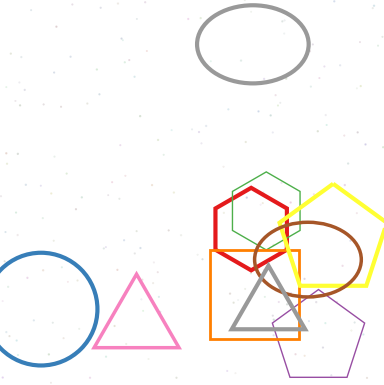[{"shape": "hexagon", "thickness": 3, "radius": 0.54, "center": [0.652, 0.405]}, {"shape": "circle", "thickness": 3, "radius": 0.73, "center": [0.107, 0.197]}, {"shape": "hexagon", "thickness": 1, "radius": 0.51, "center": [0.692, 0.452]}, {"shape": "pentagon", "thickness": 1, "radius": 0.63, "center": [0.827, 0.122]}, {"shape": "square", "thickness": 2, "radius": 0.58, "center": [0.66, 0.236]}, {"shape": "pentagon", "thickness": 3, "radius": 0.73, "center": [0.865, 0.376]}, {"shape": "oval", "thickness": 2.5, "radius": 0.69, "center": [0.8, 0.326]}, {"shape": "triangle", "thickness": 2.5, "radius": 0.64, "center": [0.355, 0.161]}, {"shape": "triangle", "thickness": 3, "radius": 0.55, "center": [0.697, 0.2]}, {"shape": "oval", "thickness": 3, "radius": 0.72, "center": [0.657, 0.885]}]